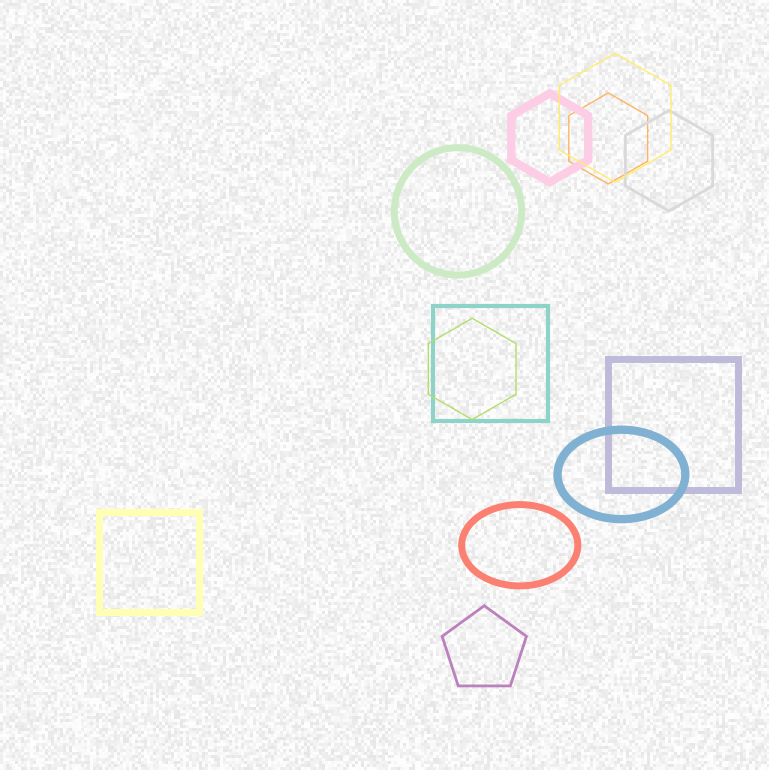[{"shape": "square", "thickness": 1.5, "radius": 0.37, "center": [0.637, 0.528]}, {"shape": "square", "thickness": 2.5, "radius": 0.33, "center": [0.193, 0.27]}, {"shape": "square", "thickness": 2.5, "radius": 0.42, "center": [0.874, 0.449]}, {"shape": "oval", "thickness": 2.5, "radius": 0.38, "center": [0.675, 0.292]}, {"shape": "oval", "thickness": 3, "radius": 0.41, "center": [0.807, 0.384]}, {"shape": "hexagon", "thickness": 0.5, "radius": 0.3, "center": [0.79, 0.82]}, {"shape": "hexagon", "thickness": 0.5, "radius": 0.33, "center": [0.613, 0.521]}, {"shape": "hexagon", "thickness": 3, "radius": 0.29, "center": [0.714, 0.821]}, {"shape": "hexagon", "thickness": 1, "radius": 0.33, "center": [0.869, 0.791]}, {"shape": "pentagon", "thickness": 1, "radius": 0.29, "center": [0.629, 0.156]}, {"shape": "circle", "thickness": 2.5, "radius": 0.41, "center": [0.595, 0.725]}, {"shape": "hexagon", "thickness": 0.5, "radius": 0.42, "center": [0.799, 0.847]}]